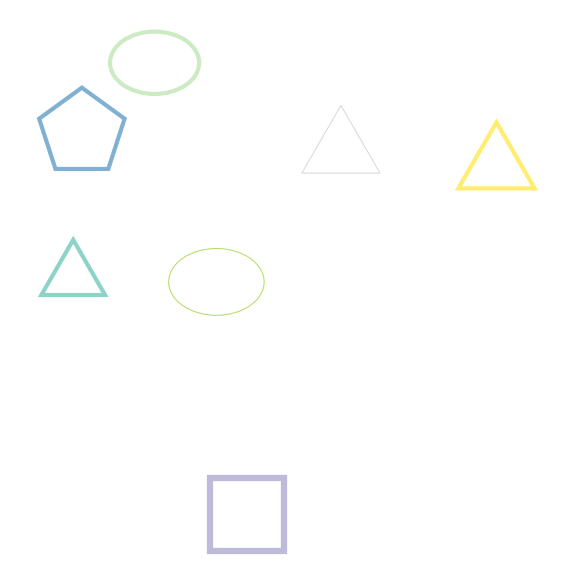[{"shape": "triangle", "thickness": 2, "radius": 0.32, "center": [0.127, 0.52]}, {"shape": "square", "thickness": 3, "radius": 0.32, "center": [0.428, 0.108]}, {"shape": "pentagon", "thickness": 2, "radius": 0.39, "center": [0.142, 0.77]}, {"shape": "oval", "thickness": 0.5, "radius": 0.41, "center": [0.375, 0.511]}, {"shape": "triangle", "thickness": 0.5, "radius": 0.39, "center": [0.59, 0.738]}, {"shape": "oval", "thickness": 2, "radius": 0.39, "center": [0.268, 0.89]}, {"shape": "triangle", "thickness": 2, "radius": 0.38, "center": [0.86, 0.711]}]